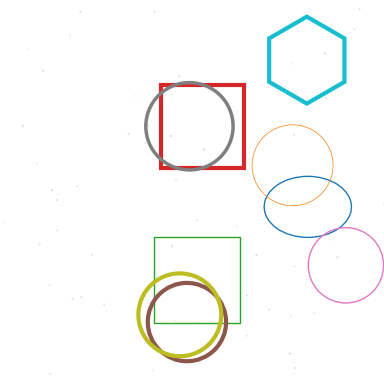[{"shape": "oval", "thickness": 1, "radius": 0.57, "center": [0.8, 0.463]}, {"shape": "circle", "thickness": 0.5, "radius": 0.53, "center": [0.76, 0.571]}, {"shape": "square", "thickness": 1, "radius": 0.56, "center": [0.512, 0.273]}, {"shape": "square", "thickness": 3, "radius": 0.54, "center": [0.525, 0.671]}, {"shape": "circle", "thickness": 3, "radius": 0.51, "center": [0.486, 0.163]}, {"shape": "circle", "thickness": 1, "radius": 0.49, "center": [0.898, 0.311]}, {"shape": "circle", "thickness": 2.5, "radius": 0.57, "center": [0.492, 0.672]}, {"shape": "circle", "thickness": 3, "radius": 0.54, "center": [0.467, 0.182]}, {"shape": "hexagon", "thickness": 3, "radius": 0.56, "center": [0.797, 0.844]}]